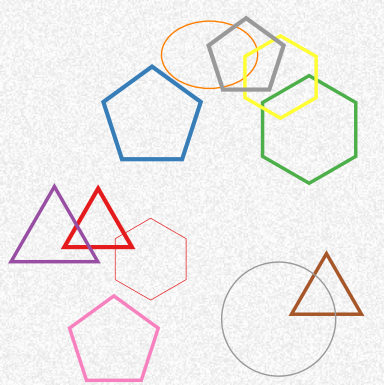[{"shape": "hexagon", "thickness": 0.5, "radius": 0.53, "center": [0.391, 0.327]}, {"shape": "triangle", "thickness": 3, "radius": 0.51, "center": [0.255, 0.409]}, {"shape": "pentagon", "thickness": 3, "radius": 0.66, "center": [0.395, 0.694]}, {"shape": "hexagon", "thickness": 2.5, "radius": 0.7, "center": [0.803, 0.664]}, {"shape": "triangle", "thickness": 2.5, "radius": 0.65, "center": [0.141, 0.385]}, {"shape": "oval", "thickness": 1, "radius": 0.62, "center": [0.544, 0.858]}, {"shape": "hexagon", "thickness": 2.5, "radius": 0.53, "center": [0.729, 0.8]}, {"shape": "triangle", "thickness": 2.5, "radius": 0.52, "center": [0.848, 0.236]}, {"shape": "pentagon", "thickness": 2.5, "radius": 0.61, "center": [0.296, 0.11]}, {"shape": "pentagon", "thickness": 3, "radius": 0.51, "center": [0.639, 0.85]}, {"shape": "circle", "thickness": 1, "radius": 0.74, "center": [0.724, 0.171]}]